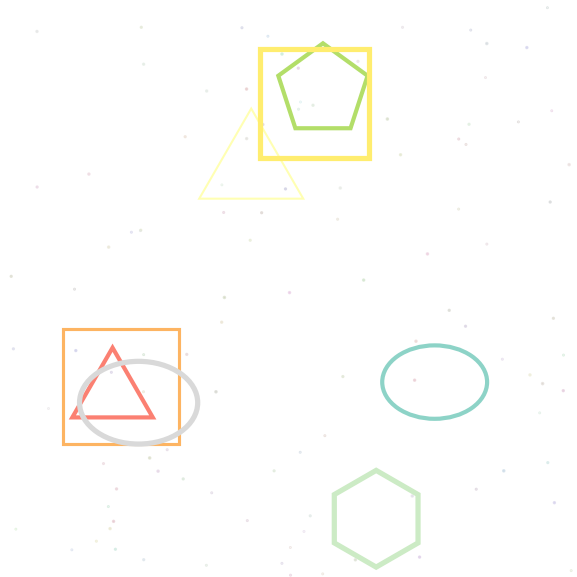[{"shape": "oval", "thickness": 2, "radius": 0.45, "center": [0.753, 0.338]}, {"shape": "triangle", "thickness": 1, "radius": 0.52, "center": [0.435, 0.707]}, {"shape": "triangle", "thickness": 2, "radius": 0.4, "center": [0.195, 0.317]}, {"shape": "square", "thickness": 1.5, "radius": 0.5, "center": [0.21, 0.33]}, {"shape": "pentagon", "thickness": 2, "radius": 0.41, "center": [0.559, 0.843]}, {"shape": "oval", "thickness": 2.5, "radius": 0.51, "center": [0.24, 0.302]}, {"shape": "hexagon", "thickness": 2.5, "radius": 0.42, "center": [0.651, 0.101]}, {"shape": "square", "thickness": 2.5, "radius": 0.47, "center": [0.544, 0.82]}]